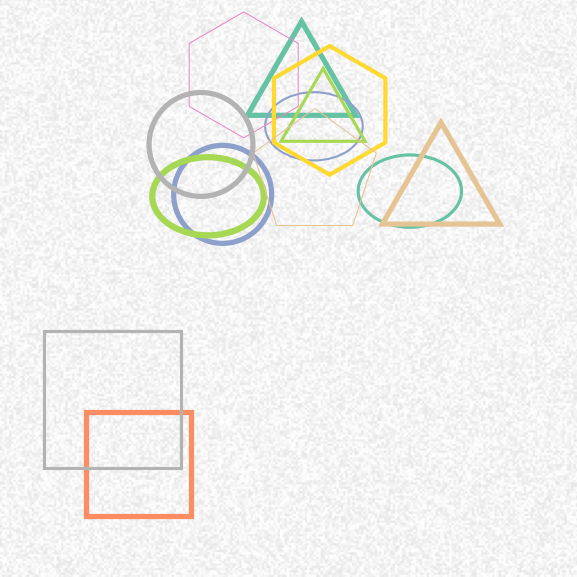[{"shape": "triangle", "thickness": 2.5, "radius": 0.54, "center": [0.522, 0.854]}, {"shape": "oval", "thickness": 1.5, "radius": 0.45, "center": [0.71, 0.668]}, {"shape": "square", "thickness": 2.5, "radius": 0.45, "center": [0.24, 0.196]}, {"shape": "oval", "thickness": 1, "radius": 0.42, "center": [0.544, 0.78]}, {"shape": "circle", "thickness": 2.5, "radius": 0.42, "center": [0.386, 0.663]}, {"shape": "hexagon", "thickness": 0.5, "radius": 0.55, "center": [0.422, 0.869]}, {"shape": "oval", "thickness": 3, "radius": 0.48, "center": [0.36, 0.659]}, {"shape": "triangle", "thickness": 1.5, "radius": 0.42, "center": [0.559, 0.797]}, {"shape": "hexagon", "thickness": 2, "radius": 0.56, "center": [0.571, 0.808]}, {"shape": "triangle", "thickness": 2.5, "radius": 0.59, "center": [0.764, 0.67]}, {"shape": "pentagon", "thickness": 0.5, "radius": 0.56, "center": [0.545, 0.699]}, {"shape": "circle", "thickness": 2.5, "radius": 0.45, "center": [0.348, 0.749]}, {"shape": "square", "thickness": 1.5, "radius": 0.59, "center": [0.195, 0.308]}]